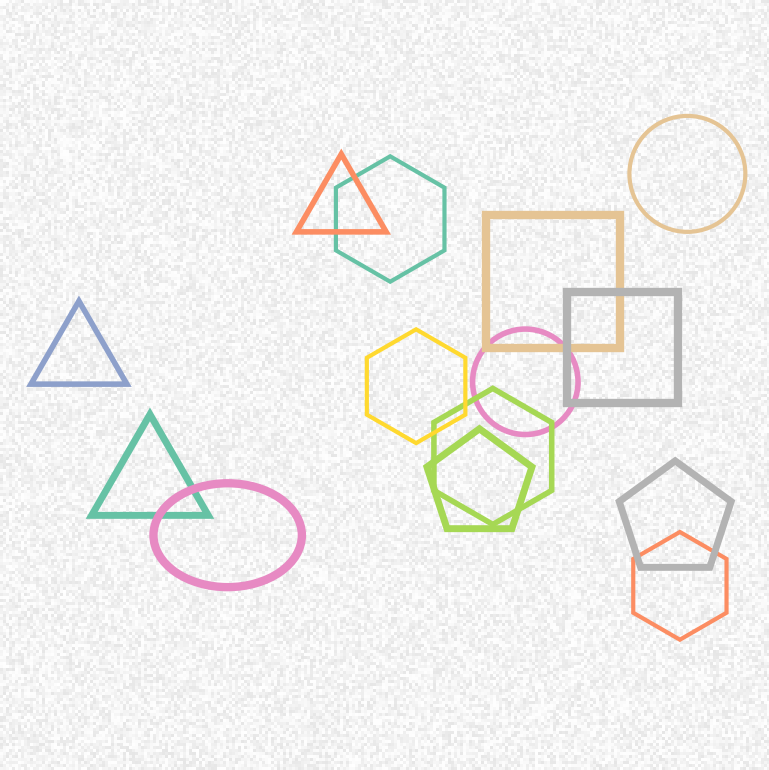[{"shape": "triangle", "thickness": 2.5, "radius": 0.44, "center": [0.195, 0.374]}, {"shape": "hexagon", "thickness": 1.5, "radius": 0.41, "center": [0.507, 0.716]}, {"shape": "triangle", "thickness": 2, "radius": 0.34, "center": [0.443, 0.733]}, {"shape": "hexagon", "thickness": 1.5, "radius": 0.35, "center": [0.883, 0.239]}, {"shape": "triangle", "thickness": 2, "radius": 0.36, "center": [0.103, 0.537]}, {"shape": "circle", "thickness": 2, "radius": 0.34, "center": [0.682, 0.504]}, {"shape": "oval", "thickness": 3, "radius": 0.48, "center": [0.296, 0.305]}, {"shape": "pentagon", "thickness": 2.5, "radius": 0.36, "center": [0.623, 0.371]}, {"shape": "hexagon", "thickness": 2, "radius": 0.44, "center": [0.64, 0.407]}, {"shape": "hexagon", "thickness": 1.5, "radius": 0.37, "center": [0.54, 0.498]}, {"shape": "square", "thickness": 3, "radius": 0.43, "center": [0.718, 0.634]}, {"shape": "circle", "thickness": 1.5, "radius": 0.38, "center": [0.893, 0.774]}, {"shape": "pentagon", "thickness": 2.5, "radius": 0.38, "center": [0.877, 0.325]}, {"shape": "square", "thickness": 3, "radius": 0.36, "center": [0.808, 0.549]}]